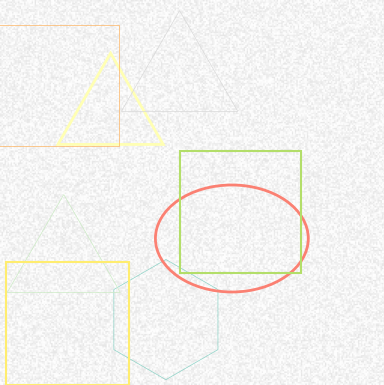[{"shape": "hexagon", "thickness": 0.5, "radius": 0.78, "center": [0.431, 0.17]}, {"shape": "triangle", "thickness": 2, "radius": 0.79, "center": [0.287, 0.704]}, {"shape": "oval", "thickness": 2, "radius": 0.99, "center": [0.602, 0.381]}, {"shape": "square", "thickness": 0.5, "radius": 0.78, "center": [0.153, 0.778]}, {"shape": "square", "thickness": 1.5, "radius": 0.79, "center": [0.626, 0.449]}, {"shape": "triangle", "thickness": 0.5, "radius": 0.87, "center": [0.466, 0.798]}, {"shape": "triangle", "thickness": 0.5, "radius": 0.85, "center": [0.166, 0.325]}, {"shape": "square", "thickness": 1.5, "radius": 0.8, "center": [0.175, 0.159]}]